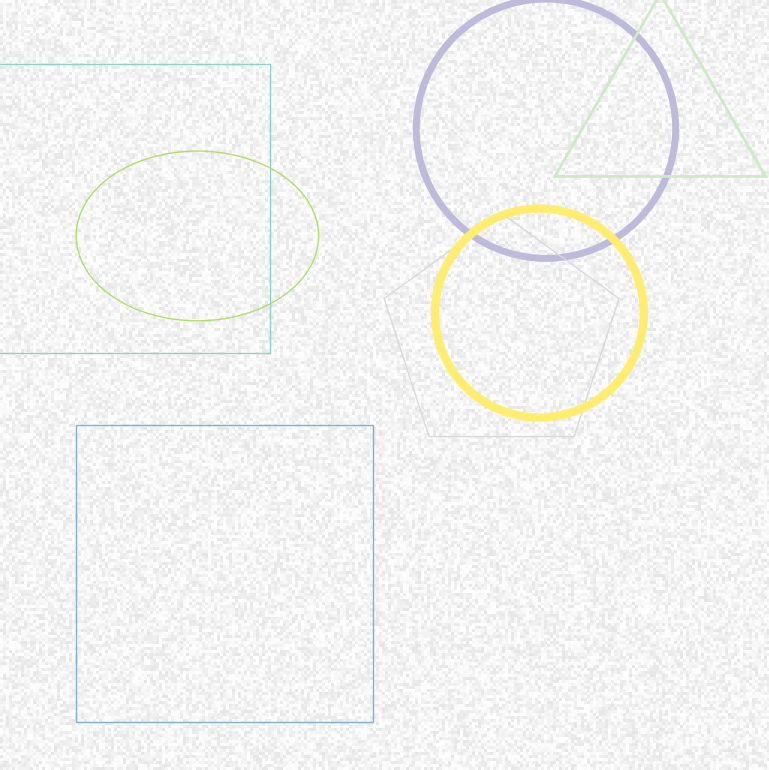[{"shape": "square", "thickness": 0.5, "radius": 0.94, "center": [0.164, 0.729]}, {"shape": "circle", "thickness": 2.5, "radius": 0.84, "center": [0.709, 0.833]}, {"shape": "square", "thickness": 0.5, "radius": 0.96, "center": [0.291, 0.255]}, {"shape": "oval", "thickness": 0.5, "radius": 0.79, "center": [0.256, 0.694]}, {"shape": "pentagon", "thickness": 0.5, "radius": 0.8, "center": [0.651, 0.563]}, {"shape": "triangle", "thickness": 1, "radius": 0.79, "center": [0.857, 0.85]}, {"shape": "circle", "thickness": 3, "radius": 0.68, "center": [0.701, 0.593]}]